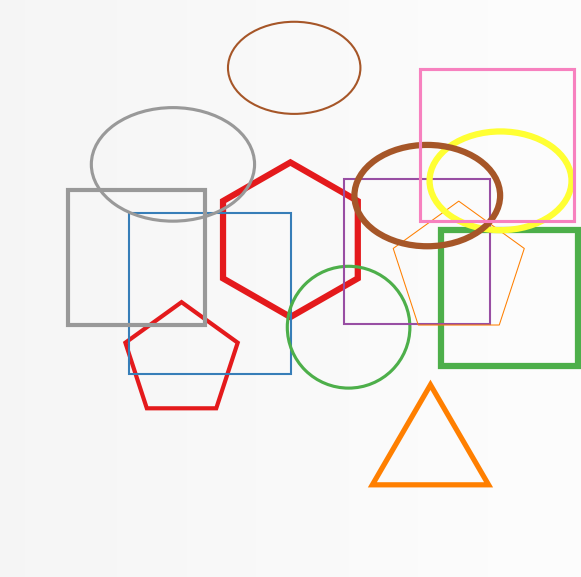[{"shape": "hexagon", "thickness": 3, "radius": 0.67, "center": [0.5, 0.584]}, {"shape": "pentagon", "thickness": 2, "radius": 0.51, "center": [0.312, 0.374]}, {"shape": "square", "thickness": 1, "radius": 0.7, "center": [0.362, 0.491]}, {"shape": "circle", "thickness": 1.5, "radius": 0.53, "center": [0.6, 0.433]}, {"shape": "square", "thickness": 3, "radius": 0.59, "center": [0.876, 0.483]}, {"shape": "square", "thickness": 1, "radius": 0.63, "center": [0.718, 0.563]}, {"shape": "pentagon", "thickness": 0.5, "radius": 0.59, "center": [0.789, 0.532]}, {"shape": "triangle", "thickness": 2.5, "radius": 0.58, "center": [0.741, 0.217]}, {"shape": "oval", "thickness": 3, "radius": 0.61, "center": [0.861, 0.686]}, {"shape": "oval", "thickness": 1, "radius": 0.57, "center": [0.506, 0.882]}, {"shape": "oval", "thickness": 3, "radius": 0.63, "center": [0.735, 0.66]}, {"shape": "square", "thickness": 1.5, "radius": 0.66, "center": [0.855, 0.749]}, {"shape": "oval", "thickness": 1.5, "radius": 0.7, "center": [0.298, 0.714]}, {"shape": "square", "thickness": 2, "radius": 0.59, "center": [0.235, 0.553]}]